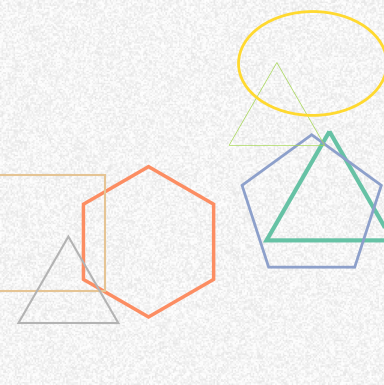[{"shape": "triangle", "thickness": 3, "radius": 0.94, "center": [0.856, 0.47]}, {"shape": "hexagon", "thickness": 2.5, "radius": 0.98, "center": [0.386, 0.372]}, {"shape": "pentagon", "thickness": 2, "radius": 0.95, "center": [0.81, 0.46]}, {"shape": "triangle", "thickness": 0.5, "radius": 0.72, "center": [0.719, 0.694]}, {"shape": "oval", "thickness": 2, "radius": 0.96, "center": [0.812, 0.835]}, {"shape": "square", "thickness": 1.5, "radius": 0.75, "center": [0.122, 0.395]}, {"shape": "triangle", "thickness": 1.5, "radius": 0.75, "center": [0.178, 0.236]}]